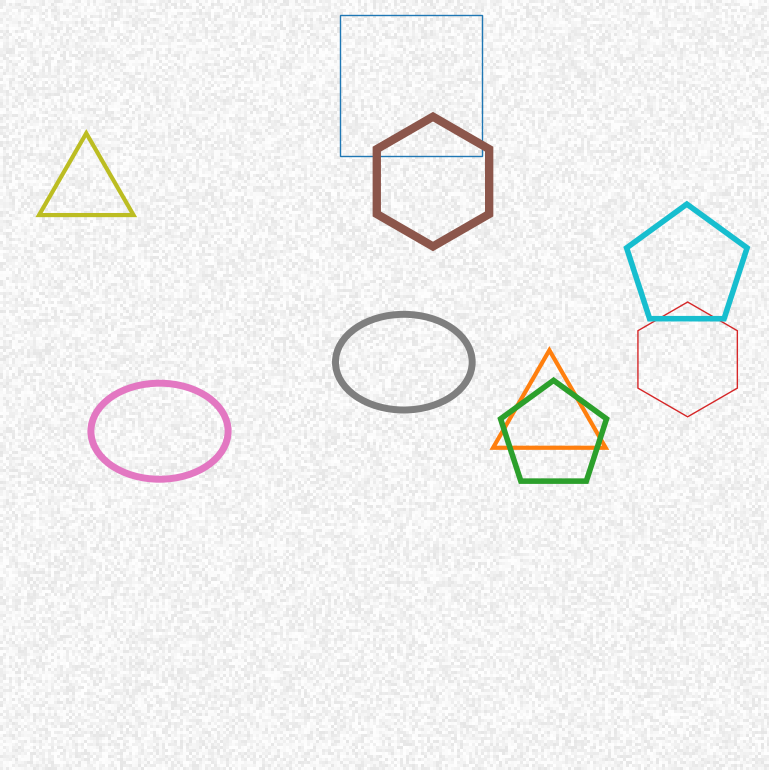[{"shape": "square", "thickness": 0.5, "radius": 0.46, "center": [0.534, 0.889]}, {"shape": "triangle", "thickness": 1.5, "radius": 0.42, "center": [0.713, 0.461]}, {"shape": "pentagon", "thickness": 2, "radius": 0.36, "center": [0.719, 0.434]}, {"shape": "hexagon", "thickness": 0.5, "radius": 0.37, "center": [0.893, 0.533]}, {"shape": "hexagon", "thickness": 3, "radius": 0.42, "center": [0.562, 0.764]}, {"shape": "oval", "thickness": 2.5, "radius": 0.45, "center": [0.207, 0.44]}, {"shape": "oval", "thickness": 2.5, "radius": 0.44, "center": [0.524, 0.53]}, {"shape": "triangle", "thickness": 1.5, "radius": 0.35, "center": [0.112, 0.756]}, {"shape": "pentagon", "thickness": 2, "radius": 0.41, "center": [0.892, 0.653]}]